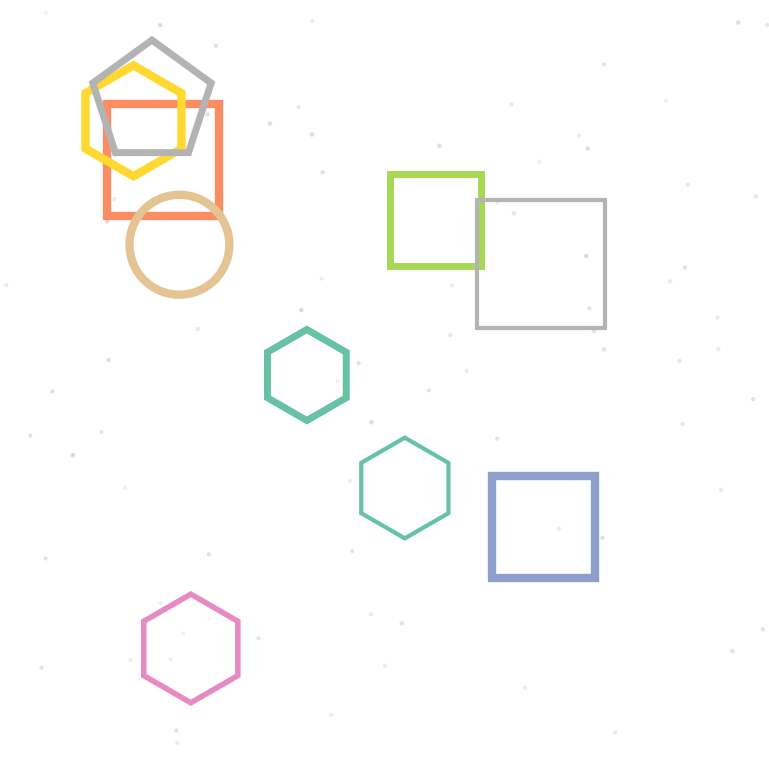[{"shape": "hexagon", "thickness": 2.5, "radius": 0.3, "center": [0.399, 0.513]}, {"shape": "hexagon", "thickness": 1.5, "radius": 0.33, "center": [0.526, 0.366]}, {"shape": "square", "thickness": 3, "radius": 0.37, "center": [0.212, 0.792]}, {"shape": "square", "thickness": 3, "radius": 0.33, "center": [0.706, 0.315]}, {"shape": "hexagon", "thickness": 2, "radius": 0.35, "center": [0.248, 0.158]}, {"shape": "square", "thickness": 2.5, "radius": 0.3, "center": [0.565, 0.714]}, {"shape": "hexagon", "thickness": 3, "radius": 0.36, "center": [0.173, 0.843]}, {"shape": "circle", "thickness": 3, "radius": 0.32, "center": [0.233, 0.682]}, {"shape": "pentagon", "thickness": 2.5, "radius": 0.4, "center": [0.197, 0.867]}, {"shape": "square", "thickness": 1.5, "radius": 0.42, "center": [0.702, 0.657]}]